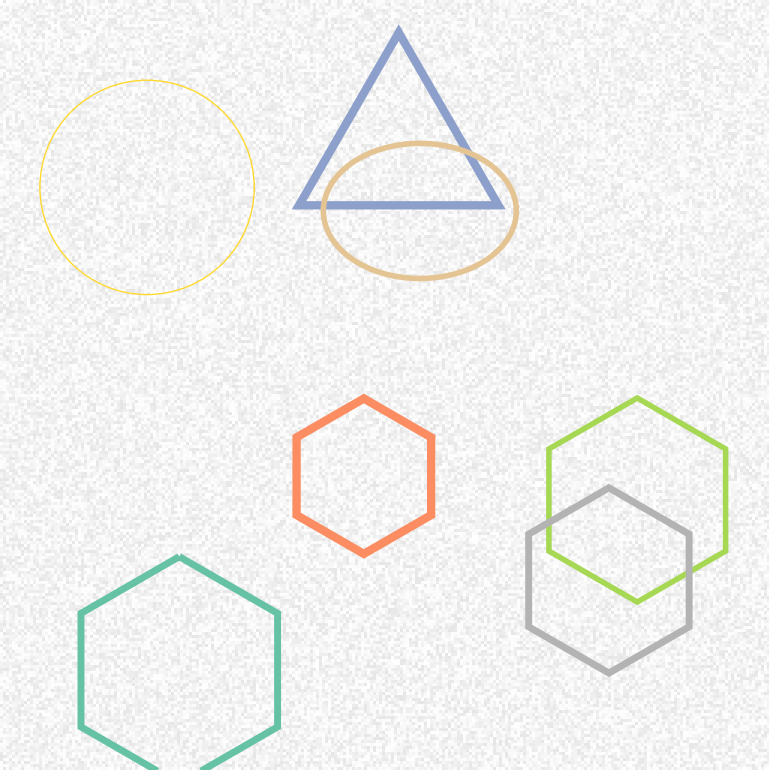[{"shape": "hexagon", "thickness": 2.5, "radius": 0.74, "center": [0.233, 0.13]}, {"shape": "hexagon", "thickness": 3, "radius": 0.5, "center": [0.473, 0.382]}, {"shape": "triangle", "thickness": 3, "radius": 0.75, "center": [0.518, 0.808]}, {"shape": "hexagon", "thickness": 2, "radius": 0.66, "center": [0.828, 0.351]}, {"shape": "circle", "thickness": 0.5, "radius": 0.7, "center": [0.191, 0.757]}, {"shape": "oval", "thickness": 2, "radius": 0.63, "center": [0.545, 0.726]}, {"shape": "hexagon", "thickness": 2.5, "radius": 0.6, "center": [0.791, 0.246]}]